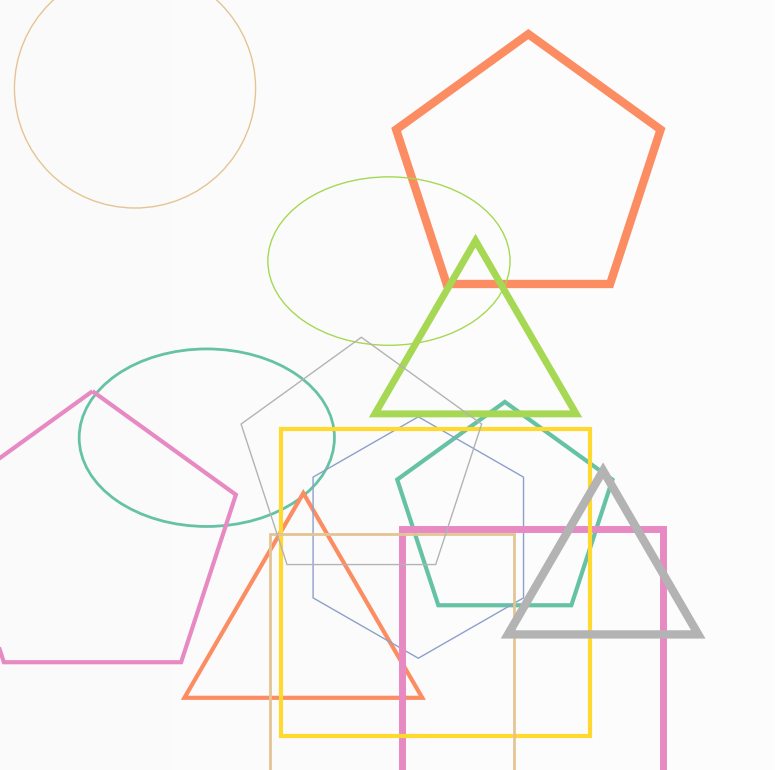[{"shape": "pentagon", "thickness": 1.5, "radius": 0.73, "center": [0.651, 0.332]}, {"shape": "oval", "thickness": 1, "radius": 0.82, "center": [0.267, 0.432]}, {"shape": "pentagon", "thickness": 3, "radius": 0.9, "center": [0.682, 0.776]}, {"shape": "triangle", "thickness": 1.5, "radius": 0.89, "center": [0.391, 0.182]}, {"shape": "hexagon", "thickness": 0.5, "radius": 0.78, "center": [0.54, 0.302]}, {"shape": "square", "thickness": 2.5, "radius": 0.84, "center": [0.687, 0.145]}, {"shape": "pentagon", "thickness": 1.5, "radius": 0.97, "center": [0.119, 0.297]}, {"shape": "triangle", "thickness": 2.5, "radius": 0.75, "center": [0.614, 0.537]}, {"shape": "oval", "thickness": 0.5, "radius": 0.78, "center": [0.502, 0.661]}, {"shape": "square", "thickness": 1.5, "radius": 1.0, "center": [0.562, 0.244]}, {"shape": "circle", "thickness": 0.5, "radius": 0.78, "center": [0.174, 0.885]}, {"shape": "square", "thickness": 1, "radius": 0.79, "center": [0.506, 0.149]}, {"shape": "triangle", "thickness": 3, "radius": 0.71, "center": [0.778, 0.247]}, {"shape": "pentagon", "thickness": 0.5, "radius": 0.82, "center": [0.466, 0.399]}]